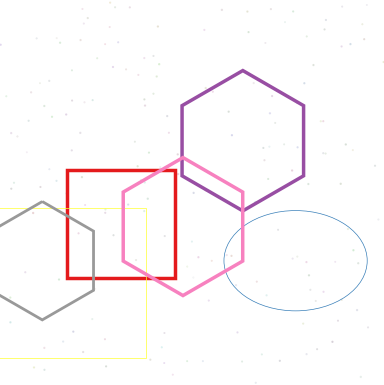[{"shape": "square", "thickness": 2.5, "radius": 0.71, "center": [0.314, 0.418]}, {"shape": "oval", "thickness": 0.5, "radius": 0.93, "center": [0.768, 0.323]}, {"shape": "hexagon", "thickness": 2.5, "radius": 0.91, "center": [0.631, 0.634]}, {"shape": "square", "thickness": 0.5, "radius": 0.97, "center": [0.185, 0.266]}, {"shape": "hexagon", "thickness": 2.5, "radius": 0.9, "center": [0.475, 0.412]}, {"shape": "hexagon", "thickness": 2, "radius": 0.77, "center": [0.11, 0.323]}]